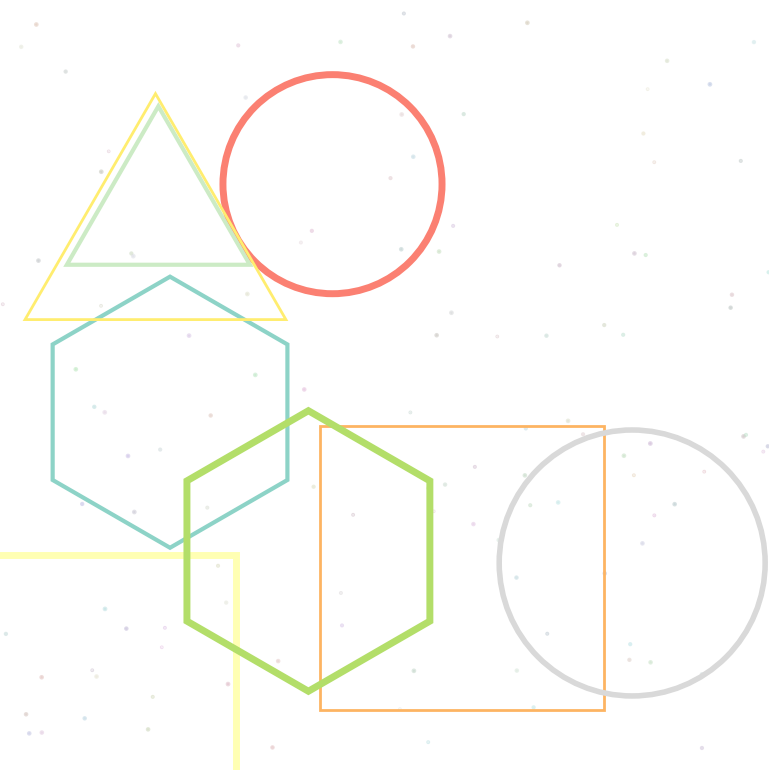[{"shape": "hexagon", "thickness": 1.5, "radius": 0.88, "center": [0.221, 0.465]}, {"shape": "square", "thickness": 2.5, "radius": 0.77, "center": [0.152, 0.126]}, {"shape": "circle", "thickness": 2.5, "radius": 0.71, "center": [0.432, 0.761]}, {"shape": "square", "thickness": 1, "radius": 0.92, "center": [0.599, 0.262]}, {"shape": "hexagon", "thickness": 2.5, "radius": 0.91, "center": [0.401, 0.284]}, {"shape": "circle", "thickness": 2, "radius": 0.86, "center": [0.821, 0.269]}, {"shape": "triangle", "thickness": 1.5, "radius": 0.69, "center": [0.206, 0.725]}, {"shape": "triangle", "thickness": 1, "radius": 0.98, "center": [0.202, 0.683]}]